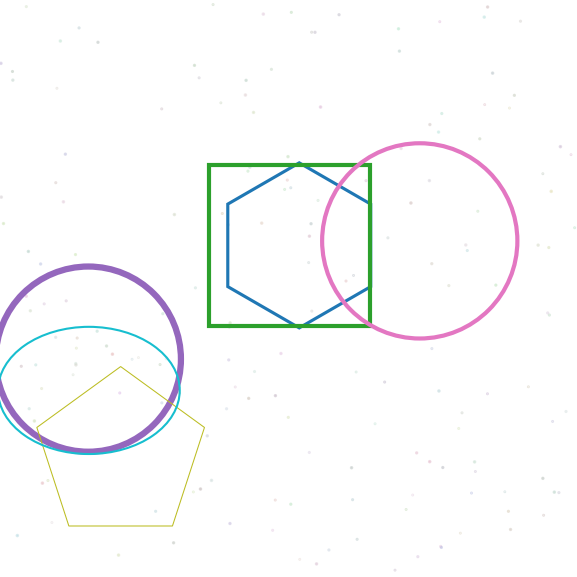[{"shape": "hexagon", "thickness": 1.5, "radius": 0.71, "center": [0.518, 0.574]}, {"shape": "square", "thickness": 2, "radius": 0.7, "center": [0.501, 0.573]}, {"shape": "circle", "thickness": 3, "radius": 0.8, "center": [0.153, 0.377]}, {"shape": "circle", "thickness": 2, "radius": 0.85, "center": [0.727, 0.582]}, {"shape": "pentagon", "thickness": 0.5, "radius": 0.76, "center": [0.209, 0.212]}, {"shape": "oval", "thickness": 1, "radius": 0.79, "center": [0.154, 0.323]}]